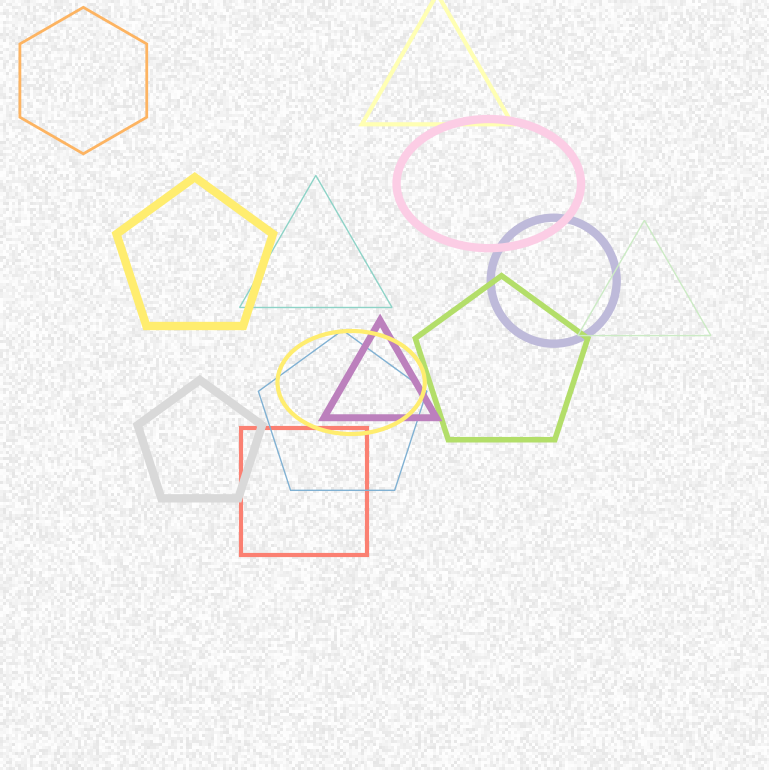[{"shape": "triangle", "thickness": 0.5, "radius": 0.57, "center": [0.41, 0.658]}, {"shape": "triangle", "thickness": 1.5, "radius": 0.56, "center": [0.568, 0.895]}, {"shape": "circle", "thickness": 3, "radius": 0.41, "center": [0.719, 0.635]}, {"shape": "square", "thickness": 1.5, "radius": 0.41, "center": [0.395, 0.361]}, {"shape": "pentagon", "thickness": 0.5, "radius": 0.58, "center": [0.445, 0.456]}, {"shape": "hexagon", "thickness": 1, "radius": 0.48, "center": [0.108, 0.895]}, {"shape": "pentagon", "thickness": 2, "radius": 0.59, "center": [0.651, 0.524]}, {"shape": "oval", "thickness": 3, "radius": 0.6, "center": [0.635, 0.762]}, {"shape": "pentagon", "thickness": 3, "radius": 0.42, "center": [0.26, 0.422]}, {"shape": "triangle", "thickness": 2.5, "radius": 0.42, "center": [0.494, 0.5]}, {"shape": "triangle", "thickness": 0.5, "radius": 0.5, "center": [0.837, 0.614]}, {"shape": "oval", "thickness": 1.5, "radius": 0.48, "center": [0.456, 0.503]}, {"shape": "pentagon", "thickness": 3, "radius": 0.53, "center": [0.253, 0.663]}]